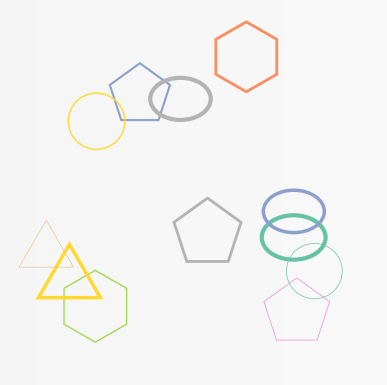[{"shape": "circle", "thickness": 0.5, "radius": 0.36, "center": [0.811, 0.296]}, {"shape": "oval", "thickness": 3, "radius": 0.41, "center": [0.758, 0.383]}, {"shape": "hexagon", "thickness": 2, "radius": 0.45, "center": [0.636, 0.852]}, {"shape": "pentagon", "thickness": 1.5, "radius": 0.41, "center": [0.361, 0.754]}, {"shape": "oval", "thickness": 2.5, "radius": 0.39, "center": [0.758, 0.451]}, {"shape": "pentagon", "thickness": 0.5, "radius": 0.45, "center": [0.766, 0.189]}, {"shape": "hexagon", "thickness": 1, "radius": 0.47, "center": [0.246, 0.204]}, {"shape": "circle", "thickness": 1, "radius": 0.37, "center": [0.249, 0.685]}, {"shape": "triangle", "thickness": 2.5, "radius": 0.46, "center": [0.179, 0.273]}, {"shape": "triangle", "thickness": 0.5, "radius": 0.41, "center": [0.119, 0.347]}, {"shape": "pentagon", "thickness": 2, "radius": 0.45, "center": [0.536, 0.395]}, {"shape": "oval", "thickness": 3, "radius": 0.39, "center": [0.466, 0.743]}]